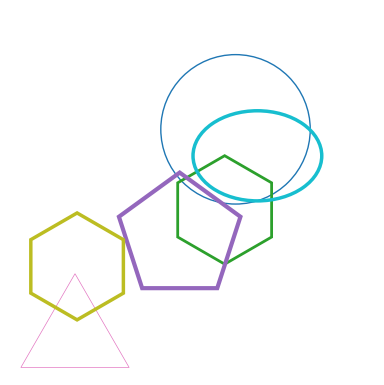[{"shape": "circle", "thickness": 1, "radius": 0.97, "center": [0.612, 0.664]}, {"shape": "hexagon", "thickness": 2, "radius": 0.7, "center": [0.584, 0.455]}, {"shape": "pentagon", "thickness": 3, "radius": 0.83, "center": [0.467, 0.386]}, {"shape": "triangle", "thickness": 0.5, "radius": 0.81, "center": [0.195, 0.127]}, {"shape": "hexagon", "thickness": 2.5, "radius": 0.69, "center": [0.2, 0.308]}, {"shape": "oval", "thickness": 2.5, "radius": 0.84, "center": [0.669, 0.595]}]